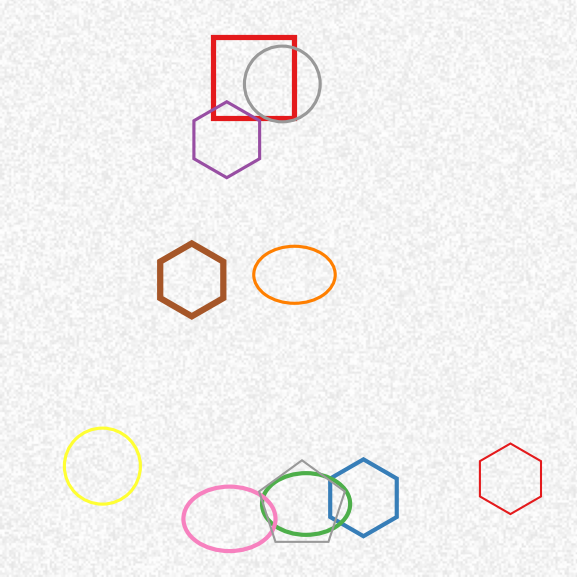[{"shape": "hexagon", "thickness": 1, "radius": 0.31, "center": [0.884, 0.17]}, {"shape": "square", "thickness": 2.5, "radius": 0.35, "center": [0.439, 0.865]}, {"shape": "hexagon", "thickness": 2, "radius": 0.33, "center": [0.629, 0.137]}, {"shape": "oval", "thickness": 2, "radius": 0.38, "center": [0.53, 0.126]}, {"shape": "hexagon", "thickness": 1.5, "radius": 0.33, "center": [0.393, 0.757]}, {"shape": "oval", "thickness": 1.5, "radius": 0.35, "center": [0.51, 0.523]}, {"shape": "circle", "thickness": 1.5, "radius": 0.33, "center": [0.177, 0.192]}, {"shape": "hexagon", "thickness": 3, "radius": 0.32, "center": [0.332, 0.514]}, {"shape": "oval", "thickness": 2, "radius": 0.4, "center": [0.397, 0.101]}, {"shape": "circle", "thickness": 1.5, "radius": 0.33, "center": [0.489, 0.854]}, {"shape": "pentagon", "thickness": 1, "radius": 0.39, "center": [0.523, 0.124]}]